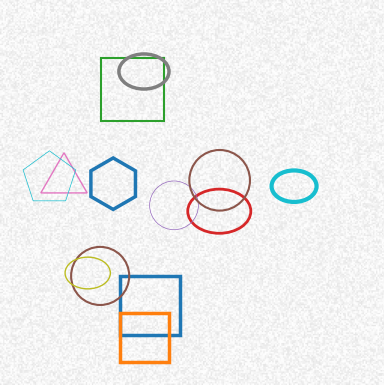[{"shape": "square", "thickness": 2.5, "radius": 0.39, "center": [0.39, 0.207]}, {"shape": "hexagon", "thickness": 2.5, "radius": 0.33, "center": [0.294, 0.523]}, {"shape": "square", "thickness": 2.5, "radius": 0.32, "center": [0.376, 0.123]}, {"shape": "square", "thickness": 1.5, "radius": 0.41, "center": [0.343, 0.768]}, {"shape": "oval", "thickness": 2, "radius": 0.41, "center": [0.57, 0.451]}, {"shape": "circle", "thickness": 0.5, "radius": 0.32, "center": [0.452, 0.467]}, {"shape": "circle", "thickness": 1.5, "radius": 0.39, "center": [0.571, 0.532]}, {"shape": "circle", "thickness": 1.5, "radius": 0.38, "center": [0.26, 0.283]}, {"shape": "triangle", "thickness": 1, "radius": 0.35, "center": [0.166, 0.534]}, {"shape": "oval", "thickness": 2.5, "radius": 0.33, "center": [0.374, 0.814]}, {"shape": "oval", "thickness": 1, "radius": 0.29, "center": [0.228, 0.291]}, {"shape": "pentagon", "thickness": 0.5, "radius": 0.36, "center": [0.128, 0.536]}, {"shape": "oval", "thickness": 3, "radius": 0.29, "center": [0.764, 0.516]}]